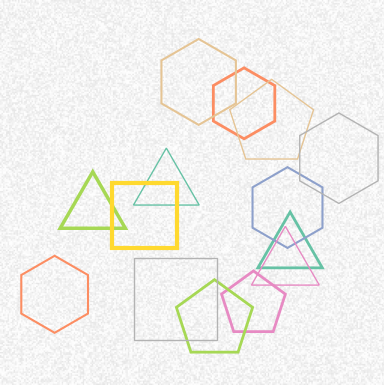[{"shape": "triangle", "thickness": 1, "radius": 0.49, "center": [0.432, 0.517]}, {"shape": "triangle", "thickness": 2, "radius": 0.48, "center": [0.754, 0.353]}, {"shape": "hexagon", "thickness": 1.5, "radius": 0.5, "center": [0.142, 0.236]}, {"shape": "hexagon", "thickness": 2, "radius": 0.46, "center": [0.634, 0.732]}, {"shape": "hexagon", "thickness": 1.5, "radius": 0.52, "center": [0.747, 0.461]}, {"shape": "pentagon", "thickness": 2, "radius": 0.44, "center": [0.658, 0.209]}, {"shape": "triangle", "thickness": 1, "radius": 0.51, "center": [0.741, 0.31]}, {"shape": "triangle", "thickness": 2.5, "radius": 0.49, "center": [0.241, 0.456]}, {"shape": "pentagon", "thickness": 2, "radius": 0.52, "center": [0.557, 0.17]}, {"shape": "square", "thickness": 3, "radius": 0.42, "center": [0.375, 0.44]}, {"shape": "pentagon", "thickness": 1, "radius": 0.57, "center": [0.706, 0.68]}, {"shape": "hexagon", "thickness": 1.5, "radius": 0.56, "center": [0.516, 0.787]}, {"shape": "square", "thickness": 1, "radius": 0.54, "center": [0.457, 0.223]}, {"shape": "hexagon", "thickness": 1, "radius": 0.59, "center": [0.88, 0.589]}]